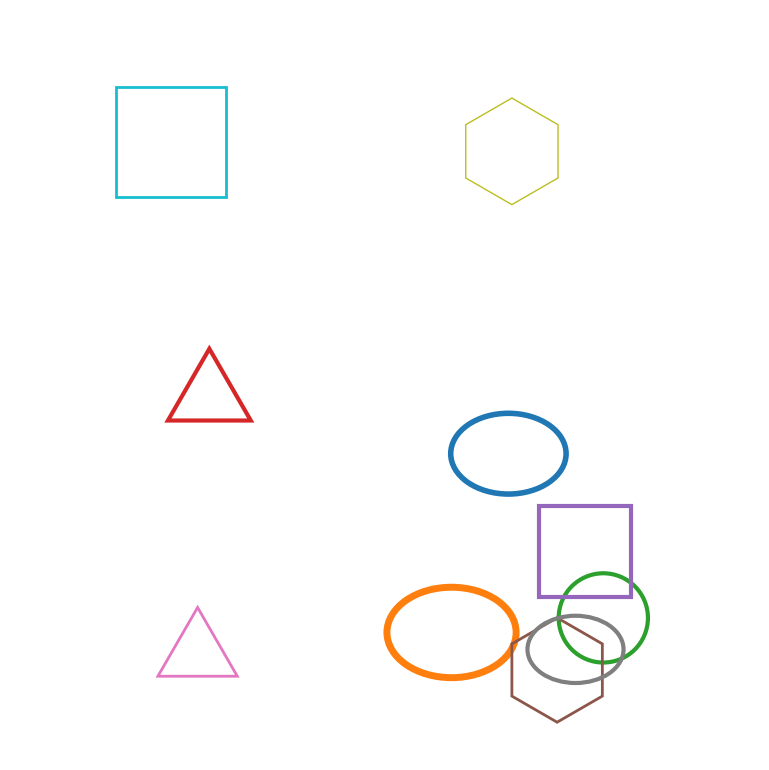[{"shape": "oval", "thickness": 2, "radius": 0.37, "center": [0.66, 0.411]}, {"shape": "oval", "thickness": 2.5, "radius": 0.42, "center": [0.586, 0.179]}, {"shape": "circle", "thickness": 1.5, "radius": 0.29, "center": [0.784, 0.198]}, {"shape": "triangle", "thickness": 1.5, "radius": 0.31, "center": [0.272, 0.485]}, {"shape": "square", "thickness": 1.5, "radius": 0.3, "center": [0.76, 0.284]}, {"shape": "hexagon", "thickness": 1, "radius": 0.34, "center": [0.724, 0.13]}, {"shape": "triangle", "thickness": 1, "radius": 0.3, "center": [0.257, 0.152]}, {"shape": "oval", "thickness": 1.5, "radius": 0.31, "center": [0.747, 0.157]}, {"shape": "hexagon", "thickness": 0.5, "radius": 0.35, "center": [0.665, 0.803]}, {"shape": "square", "thickness": 1, "radius": 0.36, "center": [0.223, 0.816]}]